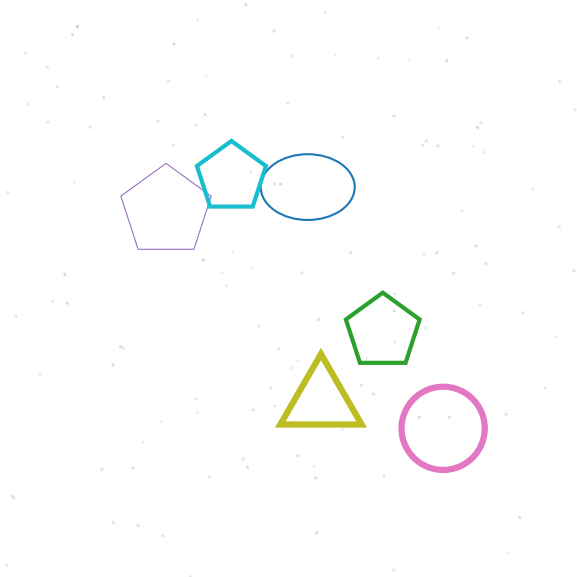[{"shape": "oval", "thickness": 1, "radius": 0.41, "center": [0.533, 0.675]}, {"shape": "pentagon", "thickness": 2, "radius": 0.34, "center": [0.663, 0.425]}, {"shape": "pentagon", "thickness": 0.5, "radius": 0.41, "center": [0.287, 0.634]}, {"shape": "circle", "thickness": 3, "radius": 0.36, "center": [0.767, 0.257]}, {"shape": "triangle", "thickness": 3, "radius": 0.41, "center": [0.556, 0.305]}, {"shape": "pentagon", "thickness": 2, "radius": 0.31, "center": [0.401, 0.692]}]